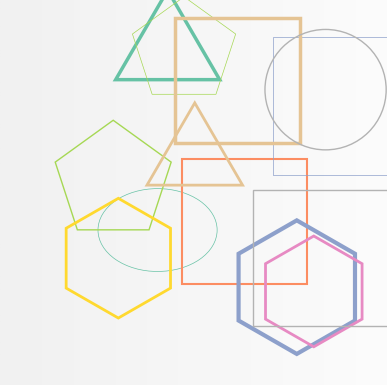[{"shape": "oval", "thickness": 0.5, "radius": 0.77, "center": [0.407, 0.402]}, {"shape": "triangle", "thickness": 2.5, "radius": 0.77, "center": [0.433, 0.871]}, {"shape": "square", "thickness": 1.5, "radius": 0.81, "center": [0.63, 0.425]}, {"shape": "square", "thickness": 0.5, "radius": 0.9, "center": [0.884, 0.725]}, {"shape": "hexagon", "thickness": 3, "radius": 0.87, "center": [0.766, 0.254]}, {"shape": "hexagon", "thickness": 2, "radius": 0.72, "center": [0.81, 0.243]}, {"shape": "pentagon", "thickness": 0.5, "radius": 0.7, "center": [0.475, 0.868]}, {"shape": "pentagon", "thickness": 1, "radius": 0.79, "center": [0.292, 0.53]}, {"shape": "hexagon", "thickness": 2, "radius": 0.78, "center": [0.305, 0.329]}, {"shape": "triangle", "thickness": 2, "radius": 0.71, "center": [0.503, 0.59]}, {"shape": "square", "thickness": 2.5, "radius": 0.81, "center": [0.612, 0.791]}, {"shape": "square", "thickness": 1, "radius": 0.88, "center": [0.83, 0.329]}, {"shape": "circle", "thickness": 1, "radius": 0.78, "center": [0.84, 0.767]}]